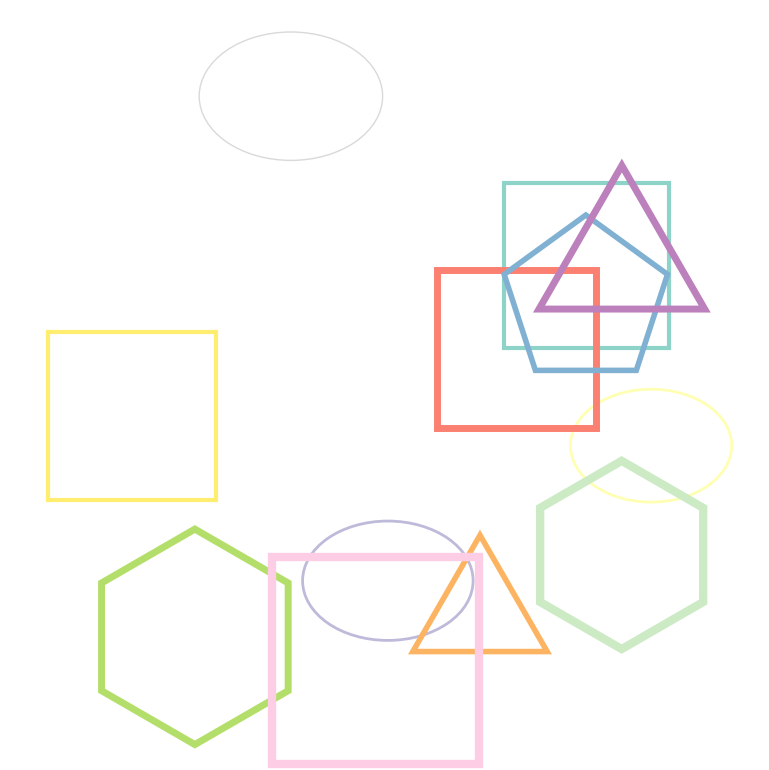[{"shape": "square", "thickness": 1.5, "radius": 0.54, "center": [0.761, 0.655]}, {"shape": "oval", "thickness": 1, "radius": 0.52, "center": [0.846, 0.421]}, {"shape": "oval", "thickness": 1, "radius": 0.55, "center": [0.504, 0.246]}, {"shape": "square", "thickness": 2.5, "radius": 0.51, "center": [0.671, 0.546]}, {"shape": "pentagon", "thickness": 2, "radius": 0.56, "center": [0.761, 0.609]}, {"shape": "triangle", "thickness": 2, "radius": 0.5, "center": [0.623, 0.204]}, {"shape": "hexagon", "thickness": 2.5, "radius": 0.7, "center": [0.253, 0.173]}, {"shape": "square", "thickness": 3, "radius": 0.67, "center": [0.487, 0.142]}, {"shape": "oval", "thickness": 0.5, "radius": 0.6, "center": [0.378, 0.875]}, {"shape": "triangle", "thickness": 2.5, "radius": 0.62, "center": [0.808, 0.661]}, {"shape": "hexagon", "thickness": 3, "radius": 0.61, "center": [0.807, 0.279]}, {"shape": "square", "thickness": 1.5, "radius": 0.55, "center": [0.172, 0.46]}]